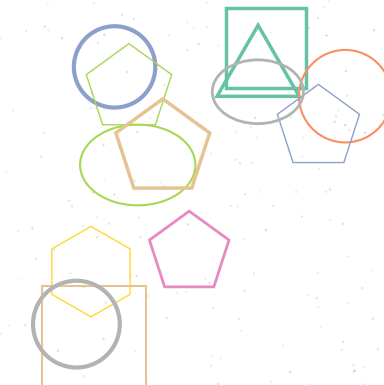[{"shape": "triangle", "thickness": 2.5, "radius": 0.62, "center": [0.67, 0.811]}, {"shape": "square", "thickness": 2.5, "radius": 0.52, "center": [0.692, 0.875]}, {"shape": "circle", "thickness": 1.5, "radius": 0.6, "center": [0.897, 0.75]}, {"shape": "pentagon", "thickness": 1, "radius": 0.56, "center": [0.827, 0.669]}, {"shape": "circle", "thickness": 3, "radius": 0.53, "center": [0.298, 0.826]}, {"shape": "pentagon", "thickness": 2, "radius": 0.54, "center": [0.492, 0.343]}, {"shape": "pentagon", "thickness": 1, "radius": 0.58, "center": [0.335, 0.77]}, {"shape": "oval", "thickness": 1.5, "radius": 0.75, "center": [0.358, 0.572]}, {"shape": "hexagon", "thickness": 1, "radius": 0.59, "center": [0.236, 0.294]}, {"shape": "square", "thickness": 1.5, "radius": 0.68, "center": [0.243, 0.121]}, {"shape": "pentagon", "thickness": 2.5, "radius": 0.64, "center": [0.423, 0.615]}, {"shape": "oval", "thickness": 2, "radius": 0.59, "center": [0.67, 0.762]}, {"shape": "circle", "thickness": 3, "radius": 0.56, "center": [0.198, 0.158]}]